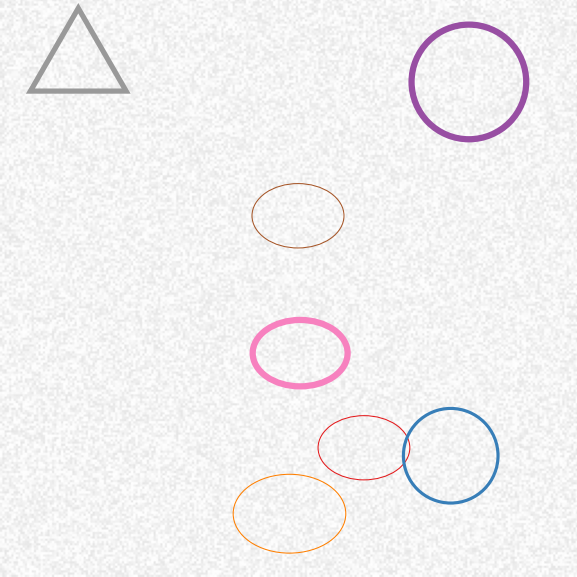[{"shape": "oval", "thickness": 0.5, "radius": 0.4, "center": [0.63, 0.224]}, {"shape": "circle", "thickness": 1.5, "radius": 0.41, "center": [0.78, 0.21]}, {"shape": "circle", "thickness": 3, "radius": 0.5, "center": [0.812, 0.857]}, {"shape": "oval", "thickness": 0.5, "radius": 0.49, "center": [0.501, 0.11]}, {"shape": "oval", "thickness": 0.5, "radius": 0.4, "center": [0.516, 0.626]}, {"shape": "oval", "thickness": 3, "radius": 0.41, "center": [0.52, 0.388]}, {"shape": "triangle", "thickness": 2.5, "radius": 0.48, "center": [0.136, 0.889]}]